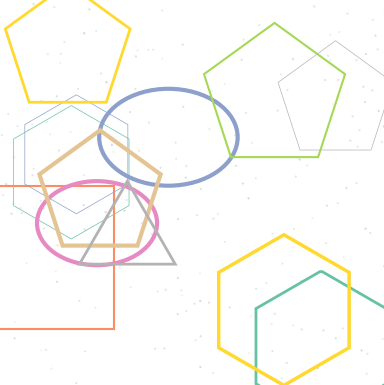[{"shape": "hexagon", "thickness": 0.5, "radius": 0.87, "center": [0.185, 0.553]}, {"shape": "hexagon", "thickness": 2, "radius": 0.98, "center": [0.834, 0.101]}, {"shape": "square", "thickness": 1.5, "radius": 0.93, "center": [0.111, 0.332]}, {"shape": "oval", "thickness": 3, "radius": 0.9, "center": [0.437, 0.644]}, {"shape": "hexagon", "thickness": 0.5, "radius": 0.77, "center": [0.198, 0.599]}, {"shape": "oval", "thickness": 3, "radius": 0.78, "center": [0.252, 0.42]}, {"shape": "pentagon", "thickness": 1.5, "radius": 0.96, "center": [0.713, 0.748]}, {"shape": "hexagon", "thickness": 2.5, "radius": 0.98, "center": [0.737, 0.195]}, {"shape": "pentagon", "thickness": 2, "radius": 0.85, "center": [0.176, 0.872]}, {"shape": "pentagon", "thickness": 3, "radius": 0.83, "center": [0.26, 0.496]}, {"shape": "triangle", "thickness": 2, "radius": 0.72, "center": [0.331, 0.386]}, {"shape": "pentagon", "thickness": 0.5, "radius": 0.78, "center": [0.872, 0.737]}]